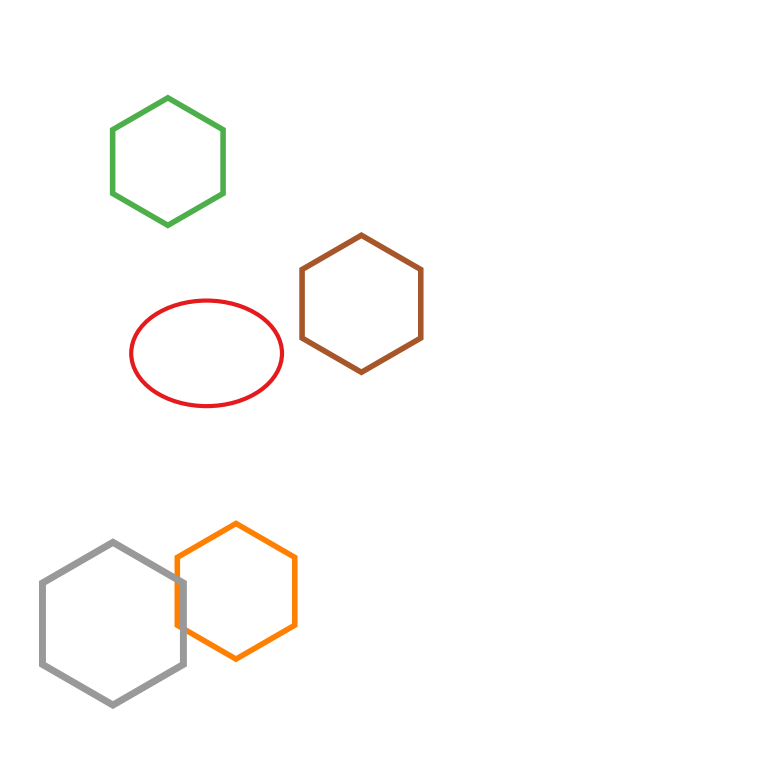[{"shape": "oval", "thickness": 1.5, "radius": 0.49, "center": [0.268, 0.541]}, {"shape": "hexagon", "thickness": 2, "radius": 0.41, "center": [0.218, 0.79]}, {"shape": "hexagon", "thickness": 2, "radius": 0.44, "center": [0.307, 0.232]}, {"shape": "hexagon", "thickness": 2, "radius": 0.44, "center": [0.469, 0.605]}, {"shape": "hexagon", "thickness": 2.5, "radius": 0.53, "center": [0.147, 0.19]}]